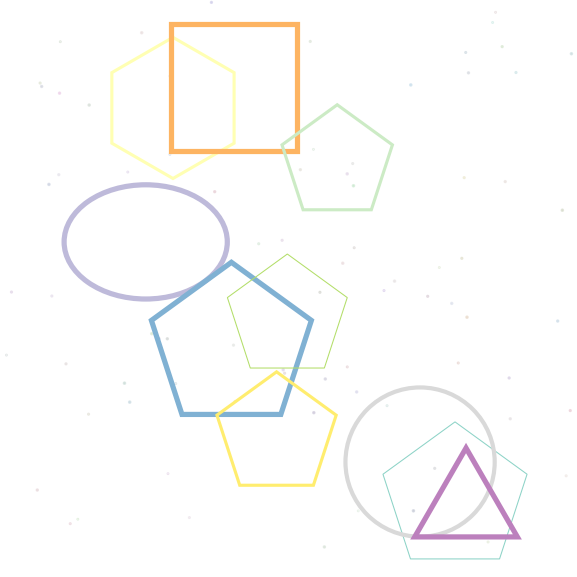[{"shape": "pentagon", "thickness": 0.5, "radius": 0.66, "center": [0.788, 0.137]}, {"shape": "hexagon", "thickness": 1.5, "radius": 0.61, "center": [0.3, 0.812]}, {"shape": "oval", "thickness": 2.5, "radius": 0.71, "center": [0.252, 0.58]}, {"shape": "pentagon", "thickness": 2.5, "radius": 0.73, "center": [0.401, 0.399]}, {"shape": "square", "thickness": 2.5, "radius": 0.55, "center": [0.405, 0.848]}, {"shape": "pentagon", "thickness": 0.5, "radius": 0.55, "center": [0.498, 0.45]}, {"shape": "circle", "thickness": 2, "radius": 0.65, "center": [0.727, 0.199]}, {"shape": "triangle", "thickness": 2.5, "radius": 0.51, "center": [0.807, 0.121]}, {"shape": "pentagon", "thickness": 1.5, "radius": 0.5, "center": [0.584, 0.717]}, {"shape": "pentagon", "thickness": 1.5, "radius": 0.54, "center": [0.479, 0.247]}]